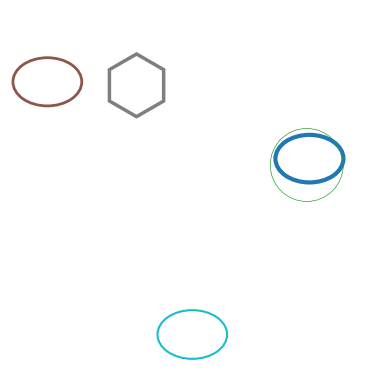[{"shape": "oval", "thickness": 3, "radius": 0.44, "center": [0.804, 0.588]}, {"shape": "circle", "thickness": 0.5, "radius": 0.47, "center": [0.797, 0.572]}, {"shape": "oval", "thickness": 2, "radius": 0.45, "center": [0.123, 0.788]}, {"shape": "hexagon", "thickness": 2.5, "radius": 0.41, "center": [0.355, 0.778]}, {"shape": "oval", "thickness": 1.5, "radius": 0.45, "center": [0.499, 0.131]}]